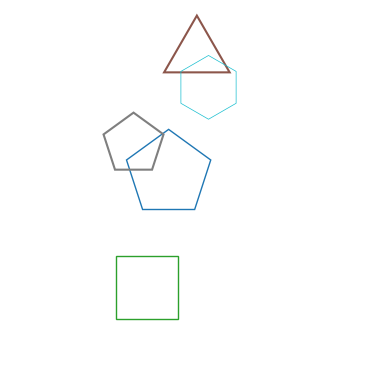[{"shape": "pentagon", "thickness": 1, "radius": 0.58, "center": [0.438, 0.549]}, {"shape": "square", "thickness": 1, "radius": 0.41, "center": [0.382, 0.253]}, {"shape": "triangle", "thickness": 1.5, "radius": 0.49, "center": [0.511, 0.861]}, {"shape": "pentagon", "thickness": 1.5, "radius": 0.41, "center": [0.347, 0.626]}, {"shape": "hexagon", "thickness": 0.5, "radius": 0.41, "center": [0.542, 0.773]}]